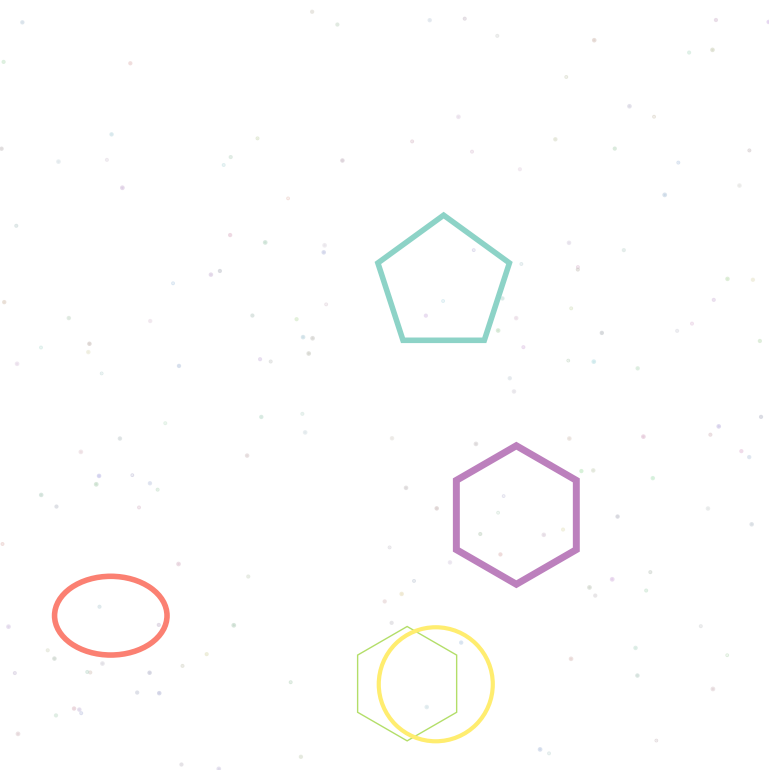[{"shape": "pentagon", "thickness": 2, "radius": 0.45, "center": [0.576, 0.631]}, {"shape": "oval", "thickness": 2, "radius": 0.37, "center": [0.144, 0.2]}, {"shape": "hexagon", "thickness": 0.5, "radius": 0.37, "center": [0.529, 0.112]}, {"shape": "hexagon", "thickness": 2.5, "radius": 0.45, "center": [0.671, 0.331]}, {"shape": "circle", "thickness": 1.5, "radius": 0.37, "center": [0.566, 0.111]}]